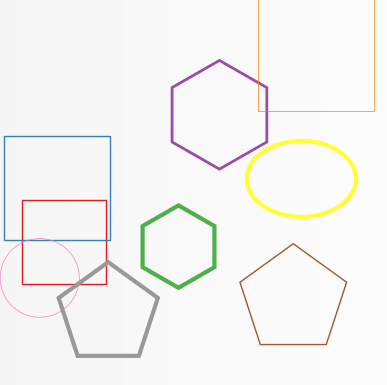[{"shape": "square", "thickness": 1, "radius": 0.54, "center": [0.164, 0.372]}, {"shape": "square", "thickness": 1, "radius": 0.68, "center": [0.146, 0.512]}, {"shape": "hexagon", "thickness": 3, "radius": 0.53, "center": [0.461, 0.359]}, {"shape": "hexagon", "thickness": 2, "radius": 0.71, "center": [0.566, 0.702]}, {"shape": "square", "thickness": 0.5, "radius": 0.75, "center": [0.815, 0.861]}, {"shape": "oval", "thickness": 3, "radius": 0.7, "center": [0.778, 0.535]}, {"shape": "pentagon", "thickness": 1, "radius": 0.72, "center": [0.757, 0.222]}, {"shape": "circle", "thickness": 0.5, "radius": 0.51, "center": [0.103, 0.278]}, {"shape": "pentagon", "thickness": 3, "radius": 0.67, "center": [0.279, 0.185]}]